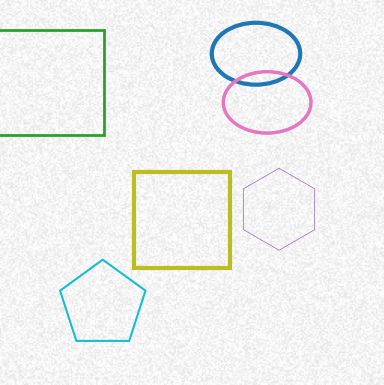[{"shape": "oval", "thickness": 3, "radius": 0.57, "center": [0.665, 0.86]}, {"shape": "square", "thickness": 2, "radius": 0.69, "center": [0.133, 0.786]}, {"shape": "hexagon", "thickness": 0.5, "radius": 0.53, "center": [0.725, 0.457]}, {"shape": "oval", "thickness": 2.5, "radius": 0.57, "center": [0.694, 0.734]}, {"shape": "square", "thickness": 3, "radius": 0.62, "center": [0.473, 0.428]}, {"shape": "pentagon", "thickness": 1.5, "radius": 0.58, "center": [0.267, 0.209]}]